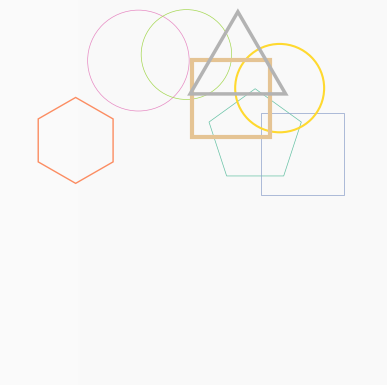[{"shape": "pentagon", "thickness": 0.5, "radius": 0.63, "center": [0.658, 0.644]}, {"shape": "hexagon", "thickness": 1, "radius": 0.56, "center": [0.195, 0.635]}, {"shape": "square", "thickness": 0.5, "radius": 0.53, "center": [0.78, 0.6]}, {"shape": "circle", "thickness": 0.5, "radius": 0.66, "center": [0.357, 0.843]}, {"shape": "circle", "thickness": 0.5, "radius": 0.58, "center": [0.481, 0.858]}, {"shape": "circle", "thickness": 1.5, "radius": 0.57, "center": [0.722, 0.771]}, {"shape": "square", "thickness": 3, "radius": 0.5, "center": [0.596, 0.744]}, {"shape": "triangle", "thickness": 2.5, "radius": 0.71, "center": [0.614, 0.827]}]